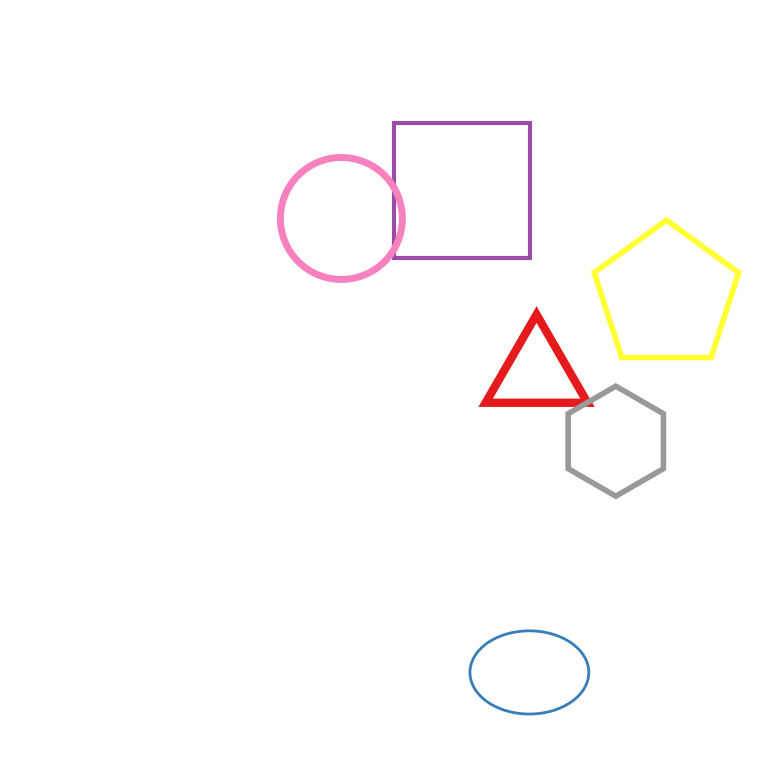[{"shape": "triangle", "thickness": 3, "radius": 0.38, "center": [0.697, 0.515]}, {"shape": "oval", "thickness": 1, "radius": 0.39, "center": [0.687, 0.127]}, {"shape": "square", "thickness": 1.5, "radius": 0.44, "center": [0.6, 0.753]}, {"shape": "pentagon", "thickness": 2, "radius": 0.49, "center": [0.865, 0.615]}, {"shape": "circle", "thickness": 2.5, "radius": 0.4, "center": [0.443, 0.716]}, {"shape": "hexagon", "thickness": 2, "radius": 0.36, "center": [0.8, 0.427]}]